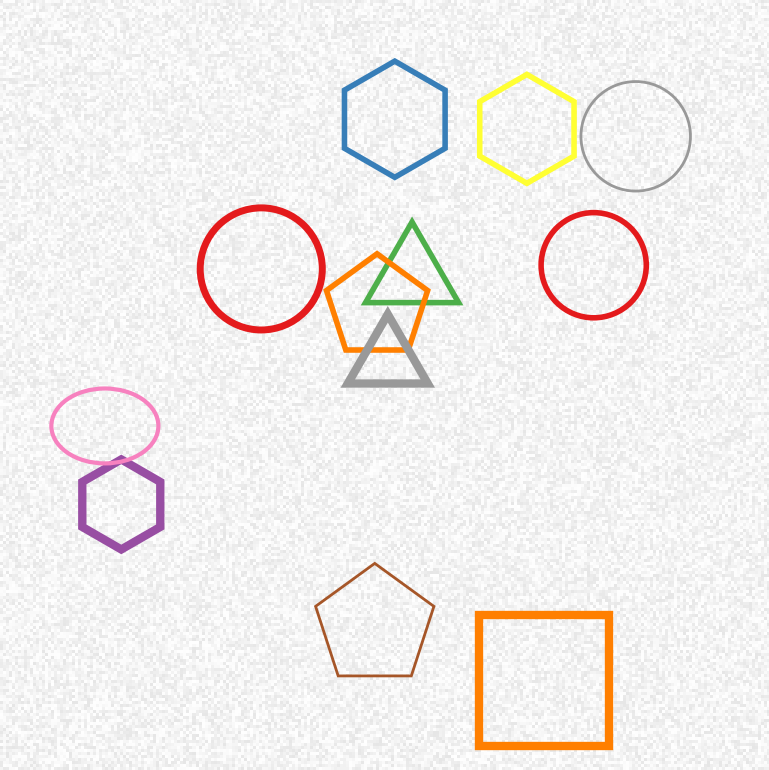[{"shape": "circle", "thickness": 2.5, "radius": 0.4, "center": [0.339, 0.651]}, {"shape": "circle", "thickness": 2, "radius": 0.34, "center": [0.771, 0.656]}, {"shape": "hexagon", "thickness": 2, "radius": 0.38, "center": [0.513, 0.845]}, {"shape": "triangle", "thickness": 2, "radius": 0.35, "center": [0.535, 0.642]}, {"shape": "hexagon", "thickness": 3, "radius": 0.29, "center": [0.158, 0.345]}, {"shape": "pentagon", "thickness": 2, "radius": 0.35, "center": [0.49, 0.601]}, {"shape": "square", "thickness": 3, "radius": 0.42, "center": [0.707, 0.116]}, {"shape": "hexagon", "thickness": 2, "radius": 0.35, "center": [0.684, 0.833]}, {"shape": "pentagon", "thickness": 1, "radius": 0.4, "center": [0.487, 0.188]}, {"shape": "oval", "thickness": 1.5, "radius": 0.35, "center": [0.136, 0.447]}, {"shape": "circle", "thickness": 1, "radius": 0.36, "center": [0.826, 0.823]}, {"shape": "triangle", "thickness": 3, "radius": 0.3, "center": [0.504, 0.532]}]